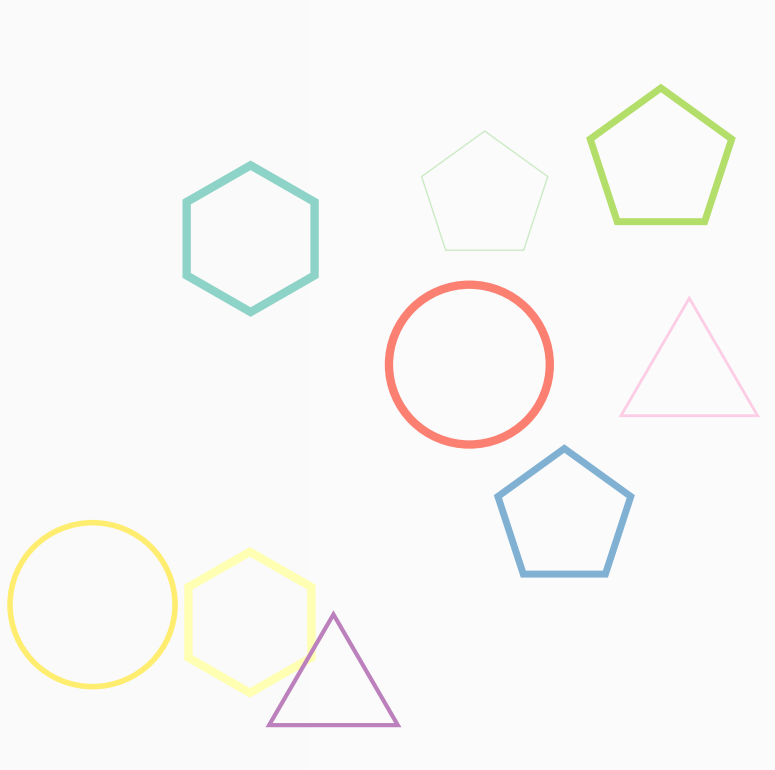[{"shape": "hexagon", "thickness": 3, "radius": 0.48, "center": [0.323, 0.69]}, {"shape": "hexagon", "thickness": 3, "radius": 0.46, "center": [0.322, 0.192]}, {"shape": "circle", "thickness": 3, "radius": 0.52, "center": [0.606, 0.526]}, {"shape": "pentagon", "thickness": 2.5, "radius": 0.45, "center": [0.728, 0.327]}, {"shape": "pentagon", "thickness": 2.5, "radius": 0.48, "center": [0.853, 0.79]}, {"shape": "triangle", "thickness": 1, "radius": 0.51, "center": [0.889, 0.511]}, {"shape": "triangle", "thickness": 1.5, "radius": 0.48, "center": [0.43, 0.106]}, {"shape": "pentagon", "thickness": 0.5, "radius": 0.43, "center": [0.625, 0.744]}, {"shape": "circle", "thickness": 2, "radius": 0.53, "center": [0.119, 0.215]}]